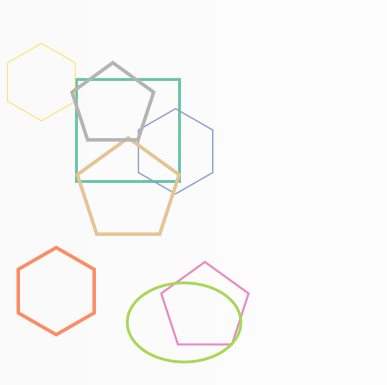[{"shape": "square", "thickness": 2, "radius": 0.66, "center": [0.329, 0.663]}, {"shape": "hexagon", "thickness": 2.5, "radius": 0.57, "center": [0.145, 0.244]}, {"shape": "hexagon", "thickness": 1, "radius": 0.55, "center": [0.453, 0.607]}, {"shape": "pentagon", "thickness": 1.5, "radius": 0.59, "center": [0.529, 0.201]}, {"shape": "oval", "thickness": 2, "radius": 0.73, "center": [0.475, 0.162]}, {"shape": "hexagon", "thickness": 0.5, "radius": 0.5, "center": [0.107, 0.787]}, {"shape": "pentagon", "thickness": 2.5, "radius": 0.69, "center": [0.331, 0.504]}, {"shape": "pentagon", "thickness": 2.5, "radius": 0.55, "center": [0.291, 0.726]}]